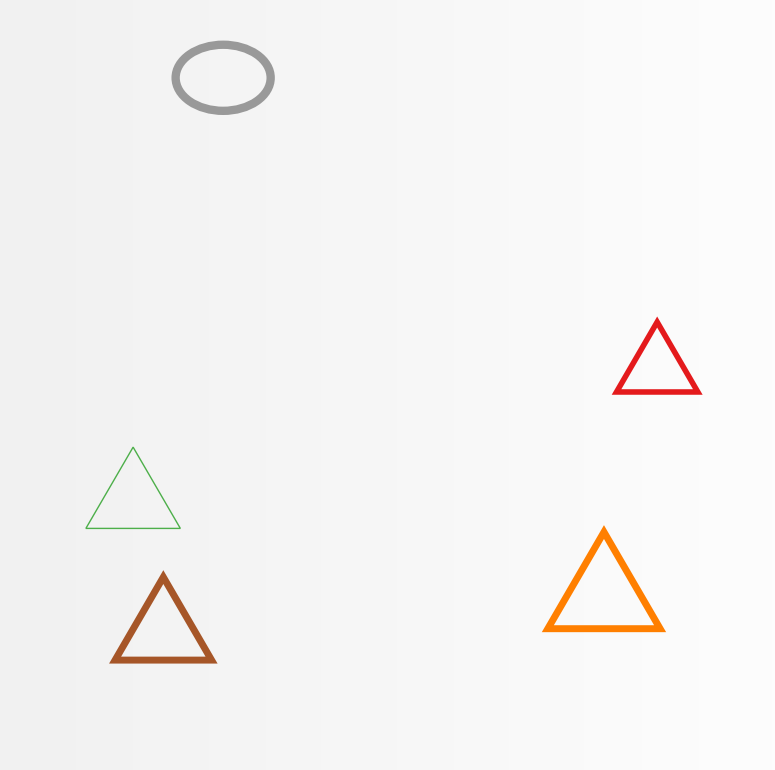[{"shape": "triangle", "thickness": 2, "radius": 0.3, "center": [0.848, 0.521]}, {"shape": "triangle", "thickness": 0.5, "radius": 0.35, "center": [0.172, 0.349]}, {"shape": "triangle", "thickness": 2.5, "radius": 0.42, "center": [0.779, 0.225]}, {"shape": "triangle", "thickness": 2.5, "radius": 0.36, "center": [0.211, 0.179]}, {"shape": "oval", "thickness": 3, "radius": 0.31, "center": [0.288, 0.899]}]